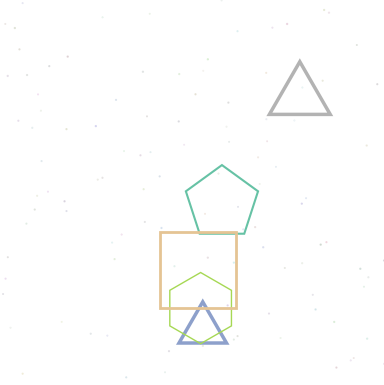[{"shape": "pentagon", "thickness": 1.5, "radius": 0.49, "center": [0.576, 0.473]}, {"shape": "triangle", "thickness": 2.5, "radius": 0.36, "center": [0.527, 0.145]}, {"shape": "hexagon", "thickness": 1, "radius": 0.46, "center": [0.521, 0.2]}, {"shape": "square", "thickness": 2, "radius": 0.49, "center": [0.514, 0.299]}, {"shape": "triangle", "thickness": 2.5, "radius": 0.46, "center": [0.779, 0.748]}]